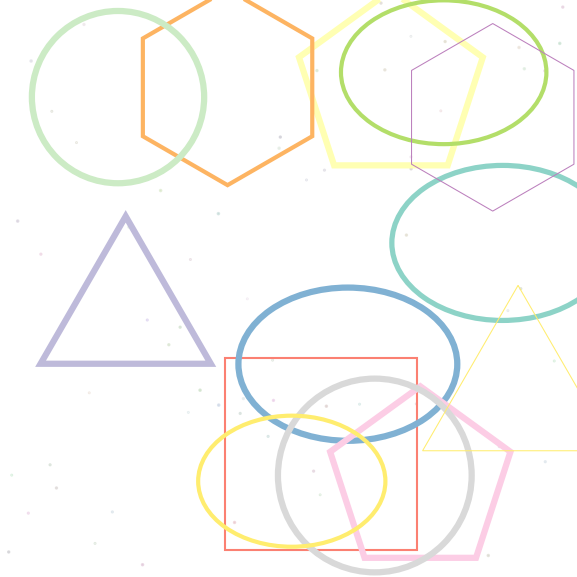[{"shape": "oval", "thickness": 2.5, "radius": 0.96, "center": [0.87, 0.578]}, {"shape": "pentagon", "thickness": 3, "radius": 0.84, "center": [0.677, 0.848]}, {"shape": "triangle", "thickness": 3, "radius": 0.85, "center": [0.218, 0.454]}, {"shape": "square", "thickness": 1, "radius": 0.83, "center": [0.556, 0.212]}, {"shape": "oval", "thickness": 3, "radius": 0.95, "center": [0.602, 0.369]}, {"shape": "hexagon", "thickness": 2, "radius": 0.85, "center": [0.394, 0.848]}, {"shape": "oval", "thickness": 2, "radius": 0.89, "center": [0.768, 0.874]}, {"shape": "pentagon", "thickness": 3, "radius": 0.82, "center": [0.728, 0.166]}, {"shape": "circle", "thickness": 3, "radius": 0.84, "center": [0.649, 0.176]}, {"shape": "hexagon", "thickness": 0.5, "radius": 0.81, "center": [0.853, 0.796]}, {"shape": "circle", "thickness": 3, "radius": 0.75, "center": [0.204, 0.831]}, {"shape": "oval", "thickness": 2, "radius": 0.81, "center": [0.505, 0.166]}, {"shape": "triangle", "thickness": 0.5, "radius": 0.95, "center": [0.897, 0.314]}]